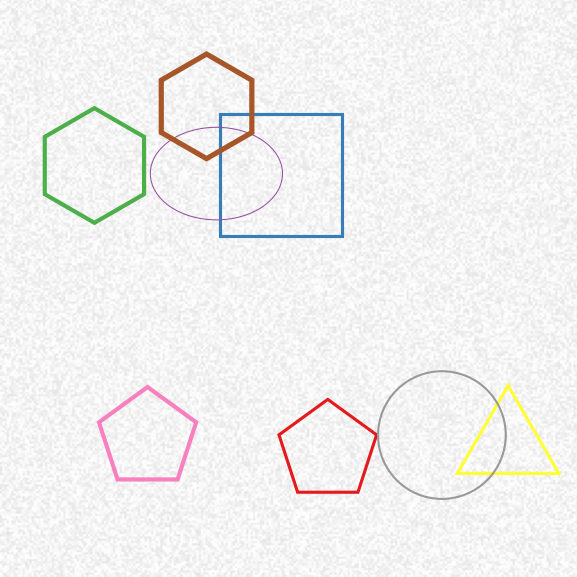[{"shape": "pentagon", "thickness": 1.5, "radius": 0.44, "center": [0.568, 0.219]}, {"shape": "square", "thickness": 1.5, "radius": 0.53, "center": [0.487, 0.696]}, {"shape": "hexagon", "thickness": 2, "radius": 0.5, "center": [0.163, 0.713]}, {"shape": "oval", "thickness": 0.5, "radius": 0.57, "center": [0.375, 0.699]}, {"shape": "triangle", "thickness": 1.5, "radius": 0.51, "center": [0.88, 0.23]}, {"shape": "hexagon", "thickness": 2.5, "radius": 0.45, "center": [0.358, 0.815]}, {"shape": "pentagon", "thickness": 2, "radius": 0.44, "center": [0.256, 0.241]}, {"shape": "circle", "thickness": 1, "radius": 0.55, "center": [0.765, 0.246]}]